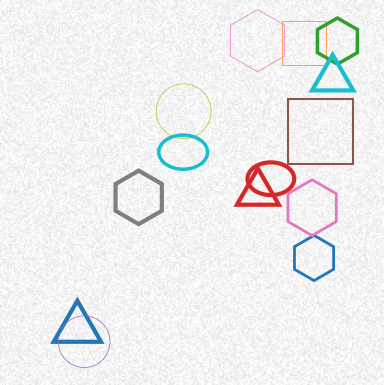[{"shape": "hexagon", "thickness": 2, "radius": 0.29, "center": [0.816, 0.33]}, {"shape": "triangle", "thickness": 3, "radius": 0.36, "center": [0.201, 0.148]}, {"shape": "square", "thickness": 0.5, "radius": 0.29, "center": [0.789, 0.889]}, {"shape": "hexagon", "thickness": 2.5, "radius": 0.3, "center": [0.876, 0.893]}, {"shape": "triangle", "thickness": 3, "radius": 0.31, "center": [0.67, 0.5]}, {"shape": "oval", "thickness": 3, "radius": 0.3, "center": [0.704, 0.536]}, {"shape": "circle", "thickness": 0.5, "radius": 0.34, "center": [0.219, 0.113]}, {"shape": "square", "thickness": 1.5, "radius": 0.42, "center": [0.831, 0.659]}, {"shape": "hexagon", "thickness": 0.5, "radius": 0.4, "center": [0.669, 0.894]}, {"shape": "hexagon", "thickness": 2, "radius": 0.36, "center": [0.811, 0.461]}, {"shape": "hexagon", "thickness": 3, "radius": 0.35, "center": [0.36, 0.487]}, {"shape": "circle", "thickness": 0.5, "radius": 0.36, "center": [0.477, 0.711]}, {"shape": "triangle", "thickness": 3, "radius": 0.31, "center": [0.864, 0.796]}, {"shape": "oval", "thickness": 2.5, "radius": 0.32, "center": [0.476, 0.605]}]